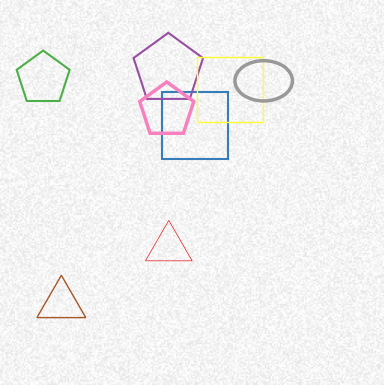[{"shape": "triangle", "thickness": 0.5, "radius": 0.35, "center": [0.438, 0.358]}, {"shape": "square", "thickness": 1.5, "radius": 0.43, "center": [0.506, 0.675]}, {"shape": "pentagon", "thickness": 1.5, "radius": 0.36, "center": [0.112, 0.796]}, {"shape": "pentagon", "thickness": 1.5, "radius": 0.47, "center": [0.437, 0.82]}, {"shape": "square", "thickness": 1, "radius": 0.42, "center": [0.598, 0.767]}, {"shape": "triangle", "thickness": 1, "radius": 0.37, "center": [0.159, 0.212]}, {"shape": "pentagon", "thickness": 2.5, "radius": 0.37, "center": [0.433, 0.713]}, {"shape": "oval", "thickness": 2.5, "radius": 0.37, "center": [0.685, 0.79]}]